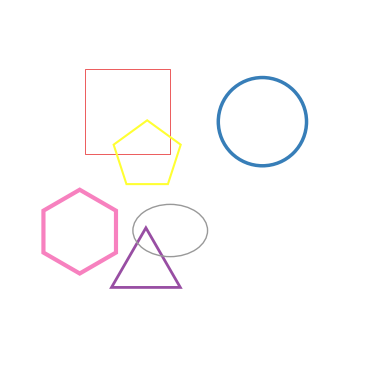[{"shape": "square", "thickness": 0.5, "radius": 0.55, "center": [0.331, 0.71]}, {"shape": "circle", "thickness": 2.5, "radius": 0.57, "center": [0.682, 0.684]}, {"shape": "triangle", "thickness": 2, "radius": 0.52, "center": [0.379, 0.305]}, {"shape": "pentagon", "thickness": 1.5, "radius": 0.46, "center": [0.382, 0.596]}, {"shape": "hexagon", "thickness": 3, "radius": 0.54, "center": [0.207, 0.398]}, {"shape": "oval", "thickness": 1, "radius": 0.48, "center": [0.442, 0.401]}]